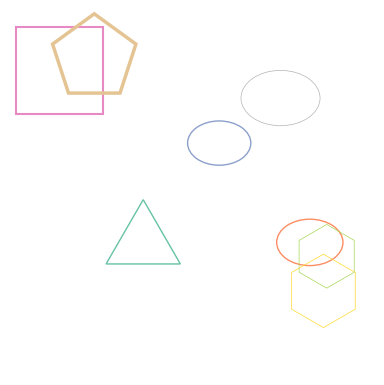[{"shape": "triangle", "thickness": 1, "radius": 0.56, "center": [0.372, 0.37]}, {"shape": "oval", "thickness": 1, "radius": 0.43, "center": [0.805, 0.37]}, {"shape": "oval", "thickness": 1, "radius": 0.41, "center": [0.569, 0.628]}, {"shape": "square", "thickness": 1.5, "radius": 0.57, "center": [0.155, 0.817]}, {"shape": "hexagon", "thickness": 0.5, "radius": 0.41, "center": [0.848, 0.334]}, {"shape": "hexagon", "thickness": 0.5, "radius": 0.48, "center": [0.84, 0.245]}, {"shape": "pentagon", "thickness": 2.5, "radius": 0.57, "center": [0.245, 0.85]}, {"shape": "oval", "thickness": 0.5, "radius": 0.51, "center": [0.729, 0.745]}]